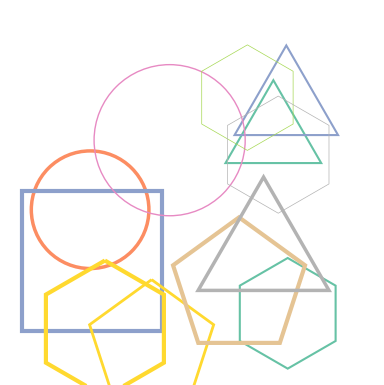[{"shape": "triangle", "thickness": 1.5, "radius": 0.72, "center": [0.71, 0.648]}, {"shape": "hexagon", "thickness": 1.5, "radius": 0.72, "center": [0.747, 0.186]}, {"shape": "circle", "thickness": 2.5, "radius": 0.76, "center": [0.234, 0.455]}, {"shape": "square", "thickness": 3, "radius": 0.91, "center": [0.24, 0.322]}, {"shape": "triangle", "thickness": 1.5, "radius": 0.78, "center": [0.744, 0.727]}, {"shape": "circle", "thickness": 1, "radius": 0.98, "center": [0.441, 0.636]}, {"shape": "hexagon", "thickness": 0.5, "radius": 0.69, "center": [0.643, 0.746]}, {"shape": "pentagon", "thickness": 2, "radius": 0.85, "center": [0.394, 0.104]}, {"shape": "hexagon", "thickness": 3, "radius": 0.88, "center": [0.272, 0.146]}, {"shape": "pentagon", "thickness": 3, "radius": 0.9, "center": [0.621, 0.255]}, {"shape": "hexagon", "thickness": 0.5, "radius": 0.76, "center": [0.723, 0.598]}, {"shape": "triangle", "thickness": 2.5, "radius": 0.98, "center": [0.685, 0.344]}]